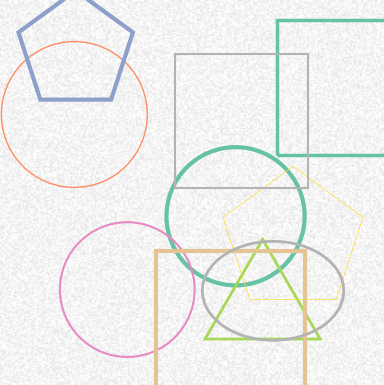[{"shape": "square", "thickness": 2.5, "radius": 0.88, "center": [0.894, 0.773]}, {"shape": "circle", "thickness": 3, "radius": 0.9, "center": [0.612, 0.438]}, {"shape": "circle", "thickness": 1, "radius": 0.95, "center": [0.193, 0.703]}, {"shape": "pentagon", "thickness": 3, "radius": 0.78, "center": [0.197, 0.868]}, {"shape": "circle", "thickness": 1.5, "radius": 0.87, "center": [0.331, 0.248]}, {"shape": "triangle", "thickness": 2, "radius": 0.86, "center": [0.682, 0.206]}, {"shape": "pentagon", "thickness": 0.5, "radius": 0.96, "center": [0.761, 0.377]}, {"shape": "square", "thickness": 3, "radius": 0.96, "center": [0.599, 0.156]}, {"shape": "oval", "thickness": 2, "radius": 0.92, "center": [0.709, 0.245]}, {"shape": "square", "thickness": 1.5, "radius": 0.86, "center": [0.626, 0.686]}]